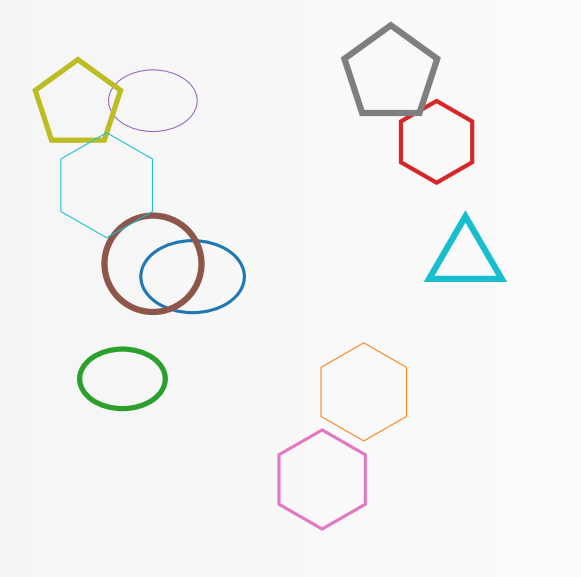[{"shape": "oval", "thickness": 1.5, "radius": 0.45, "center": [0.331, 0.52]}, {"shape": "hexagon", "thickness": 0.5, "radius": 0.42, "center": [0.626, 0.321]}, {"shape": "oval", "thickness": 2.5, "radius": 0.37, "center": [0.211, 0.343]}, {"shape": "hexagon", "thickness": 2, "radius": 0.35, "center": [0.751, 0.754]}, {"shape": "oval", "thickness": 0.5, "radius": 0.38, "center": [0.263, 0.825]}, {"shape": "circle", "thickness": 3, "radius": 0.42, "center": [0.263, 0.542]}, {"shape": "hexagon", "thickness": 1.5, "radius": 0.43, "center": [0.554, 0.169]}, {"shape": "pentagon", "thickness": 3, "radius": 0.42, "center": [0.672, 0.871]}, {"shape": "pentagon", "thickness": 2.5, "radius": 0.39, "center": [0.134, 0.819]}, {"shape": "triangle", "thickness": 3, "radius": 0.36, "center": [0.801, 0.552]}, {"shape": "hexagon", "thickness": 0.5, "radius": 0.45, "center": [0.183, 0.678]}]